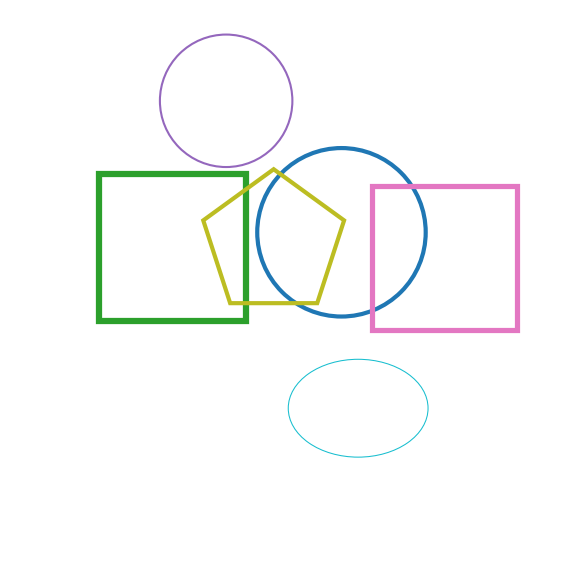[{"shape": "circle", "thickness": 2, "radius": 0.73, "center": [0.591, 0.597]}, {"shape": "square", "thickness": 3, "radius": 0.64, "center": [0.299, 0.57]}, {"shape": "circle", "thickness": 1, "radius": 0.57, "center": [0.392, 0.825]}, {"shape": "square", "thickness": 2.5, "radius": 0.63, "center": [0.769, 0.552]}, {"shape": "pentagon", "thickness": 2, "radius": 0.64, "center": [0.474, 0.578]}, {"shape": "oval", "thickness": 0.5, "radius": 0.61, "center": [0.62, 0.292]}]